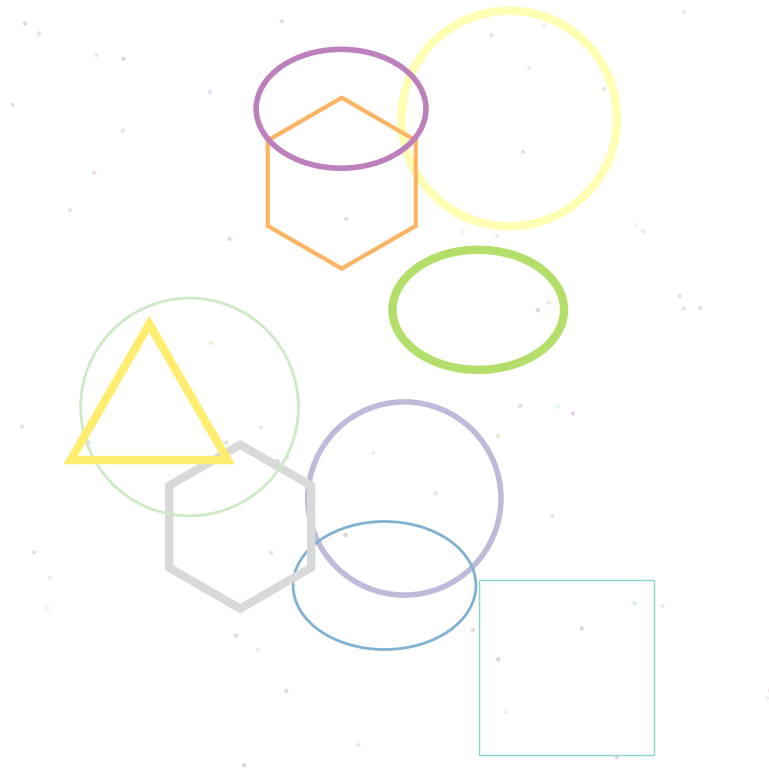[{"shape": "square", "thickness": 0.5, "radius": 0.57, "center": [0.735, 0.133]}, {"shape": "circle", "thickness": 3, "radius": 0.7, "center": [0.661, 0.846]}, {"shape": "circle", "thickness": 2, "radius": 0.63, "center": [0.525, 0.353]}, {"shape": "oval", "thickness": 1, "radius": 0.59, "center": [0.499, 0.24]}, {"shape": "hexagon", "thickness": 1.5, "radius": 0.56, "center": [0.444, 0.762]}, {"shape": "oval", "thickness": 3, "radius": 0.56, "center": [0.621, 0.598]}, {"shape": "hexagon", "thickness": 3, "radius": 0.53, "center": [0.312, 0.316]}, {"shape": "oval", "thickness": 2, "radius": 0.55, "center": [0.443, 0.859]}, {"shape": "circle", "thickness": 1, "radius": 0.71, "center": [0.246, 0.471]}, {"shape": "triangle", "thickness": 3, "radius": 0.59, "center": [0.194, 0.461]}]